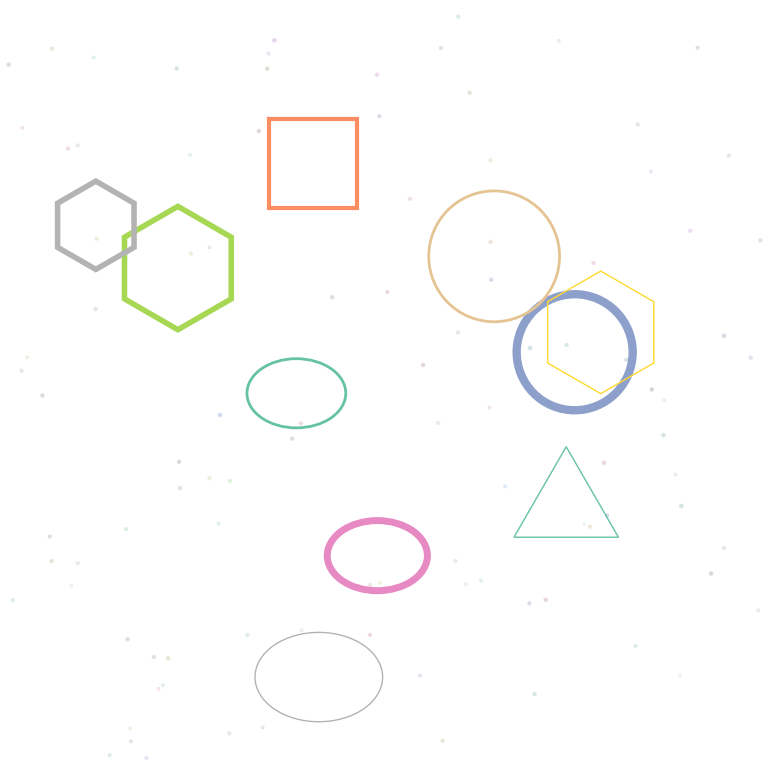[{"shape": "triangle", "thickness": 0.5, "radius": 0.39, "center": [0.735, 0.341]}, {"shape": "oval", "thickness": 1, "radius": 0.32, "center": [0.385, 0.489]}, {"shape": "square", "thickness": 1.5, "radius": 0.29, "center": [0.406, 0.788]}, {"shape": "circle", "thickness": 3, "radius": 0.38, "center": [0.746, 0.543]}, {"shape": "oval", "thickness": 2.5, "radius": 0.33, "center": [0.49, 0.278]}, {"shape": "hexagon", "thickness": 2, "radius": 0.4, "center": [0.231, 0.652]}, {"shape": "hexagon", "thickness": 0.5, "radius": 0.4, "center": [0.78, 0.568]}, {"shape": "circle", "thickness": 1, "radius": 0.42, "center": [0.642, 0.667]}, {"shape": "hexagon", "thickness": 2, "radius": 0.29, "center": [0.124, 0.707]}, {"shape": "oval", "thickness": 0.5, "radius": 0.41, "center": [0.414, 0.121]}]